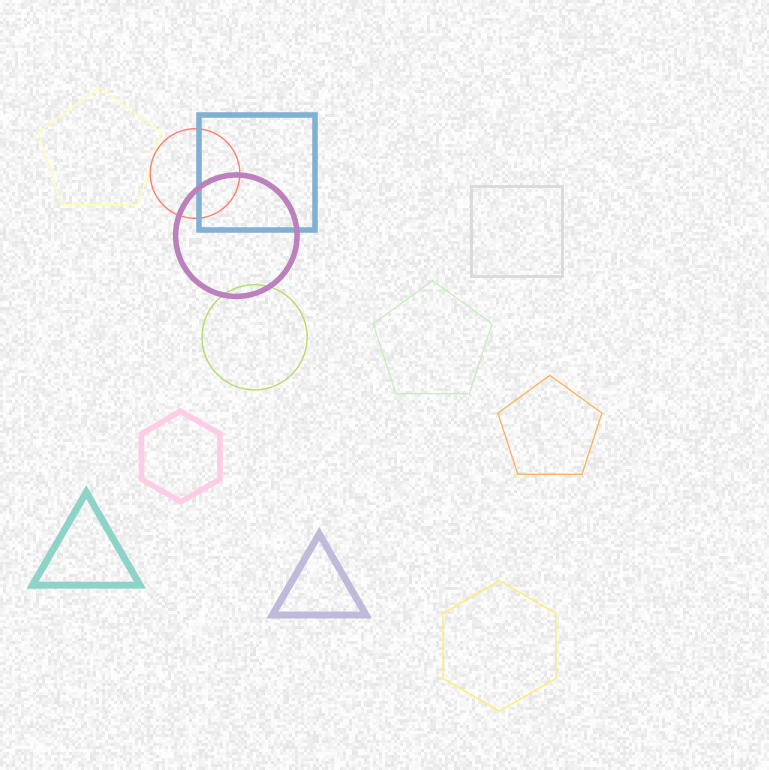[{"shape": "triangle", "thickness": 2.5, "radius": 0.4, "center": [0.112, 0.28]}, {"shape": "pentagon", "thickness": 0.5, "radius": 0.42, "center": [0.13, 0.802]}, {"shape": "triangle", "thickness": 2.5, "radius": 0.35, "center": [0.415, 0.236]}, {"shape": "circle", "thickness": 0.5, "radius": 0.29, "center": [0.253, 0.775]}, {"shape": "square", "thickness": 2, "radius": 0.37, "center": [0.334, 0.776]}, {"shape": "pentagon", "thickness": 0.5, "radius": 0.36, "center": [0.714, 0.442]}, {"shape": "circle", "thickness": 0.5, "radius": 0.34, "center": [0.331, 0.562]}, {"shape": "hexagon", "thickness": 2, "radius": 0.29, "center": [0.235, 0.407]}, {"shape": "square", "thickness": 1, "radius": 0.29, "center": [0.671, 0.7]}, {"shape": "circle", "thickness": 2, "radius": 0.39, "center": [0.307, 0.694]}, {"shape": "pentagon", "thickness": 0.5, "radius": 0.41, "center": [0.562, 0.554]}, {"shape": "hexagon", "thickness": 0.5, "radius": 0.42, "center": [0.649, 0.161]}]